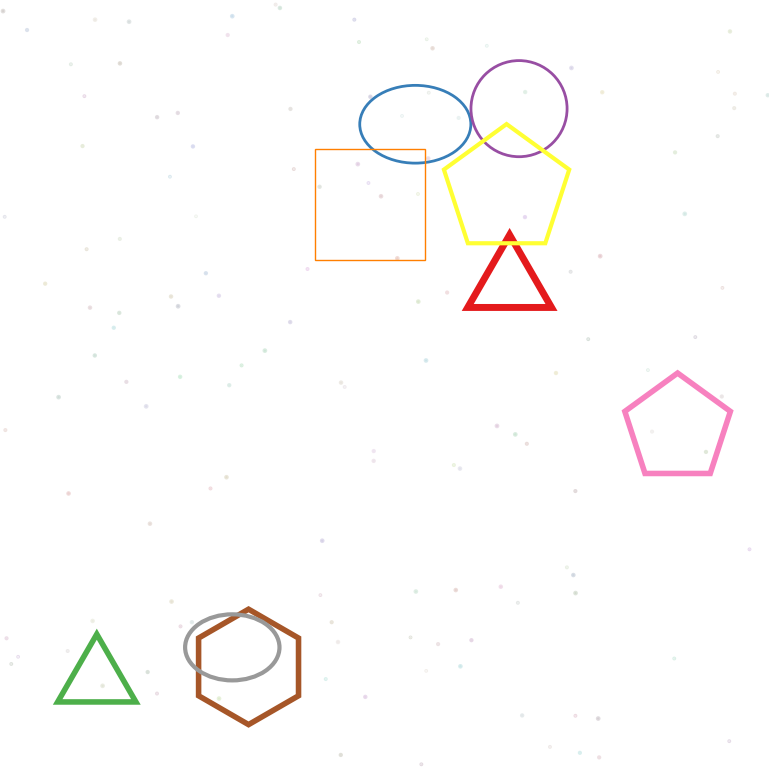[{"shape": "triangle", "thickness": 2.5, "radius": 0.31, "center": [0.662, 0.632]}, {"shape": "oval", "thickness": 1, "radius": 0.36, "center": [0.539, 0.839]}, {"shape": "triangle", "thickness": 2, "radius": 0.29, "center": [0.126, 0.118]}, {"shape": "circle", "thickness": 1, "radius": 0.31, "center": [0.674, 0.859]}, {"shape": "square", "thickness": 0.5, "radius": 0.36, "center": [0.48, 0.734]}, {"shape": "pentagon", "thickness": 1.5, "radius": 0.43, "center": [0.658, 0.753]}, {"shape": "hexagon", "thickness": 2, "radius": 0.37, "center": [0.323, 0.134]}, {"shape": "pentagon", "thickness": 2, "radius": 0.36, "center": [0.88, 0.443]}, {"shape": "oval", "thickness": 1.5, "radius": 0.31, "center": [0.302, 0.159]}]